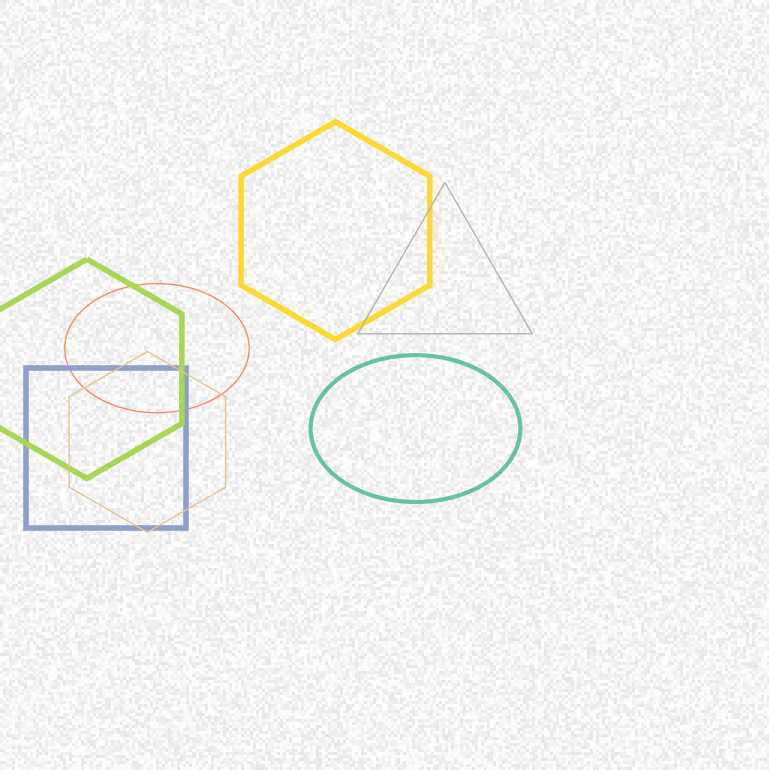[{"shape": "oval", "thickness": 1.5, "radius": 0.68, "center": [0.54, 0.443]}, {"shape": "oval", "thickness": 0.5, "radius": 0.6, "center": [0.204, 0.548]}, {"shape": "square", "thickness": 2, "radius": 0.52, "center": [0.137, 0.419]}, {"shape": "hexagon", "thickness": 2, "radius": 0.71, "center": [0.113, 0.521]}, {"shape": "hexagon", "thickness": 2, "radius": 0.71, "center": [0.436, 0.701]}, {"shape": "hexagon", "thickness": 0.5, "radius": 0.59, "center": [0.191, 0.426]}, {"shape": "triangle", "thickness": 0.5, "radius": 0.65, "center": [0.578, 0.632]}]